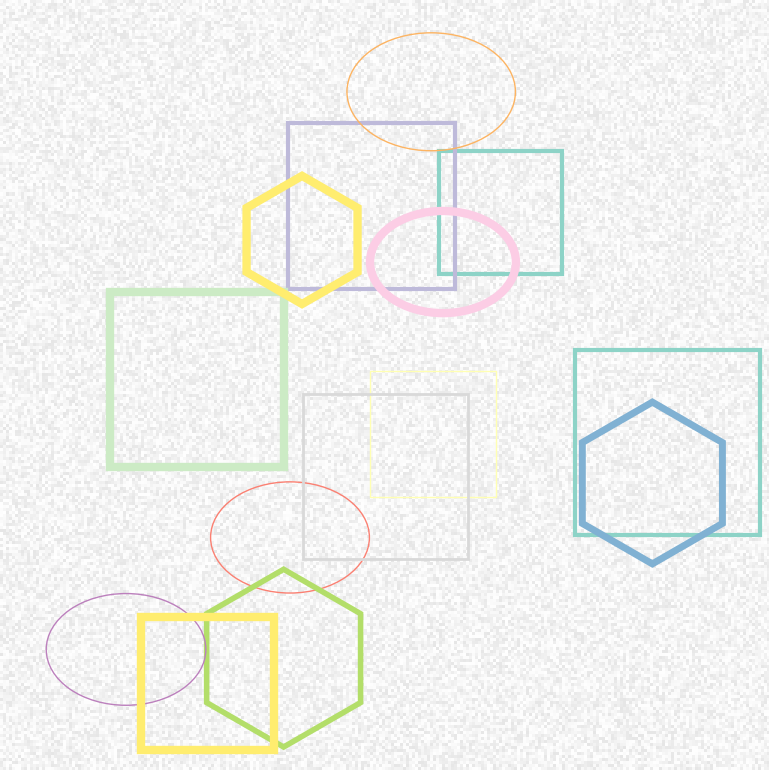[{"shape": "square", "thickness": 1.5, "radius": 0.4, "center": [0.65, 0.724]}, {"shape": "square", "thickness": 1.5, "radius": 0.6, "center": [0.867, 0.425]}, {"shape": "square", "thickness": 0.5, "radius": 0.41, "center": [0.562, 0.437]}, {"shape": "square", "thickness": 1.5, "radius": 0.54, "center": [0.482, 0.732]}, {"shape": "oval", "thickness": 0.5, "radius": 0.52, "center": [0.377, 0.302]}, {"shape": "hexagon", "thickness": 2.5, "radius": 0.53, "center": [0.847, 0.373]}, {"shape": "oval", "thickness": 0.5, "radius": 0.55, "center": [0.56, 0.881]}, {"shape": "hexagon", "thickness": 2, "radius": 0.58, "center": [0.368, 0.145]}, {"shape": "oval", "thickness": 3, "radius": 0.47, "center": [0.575, 0.66]}, {"shape": "square", "thickness": 1, "radius": 0.54, "center": [0.501, 0.381]}, {"shape": "oval", "thickness": 0.5, "radius": 0.52, "center": [0.164, 0.157]}, {"shape": "square", "thickness": 3, "radius": 0.57, "center": [0.256, 0.507]}, {"shape": "square", "thickness": 3, "radius": 0.43, "center": [0.269, 0.113]}, {"shape": "hexagon", "thickness": 3, "radius": 0.42, "center": [0.392, 0.688]}]